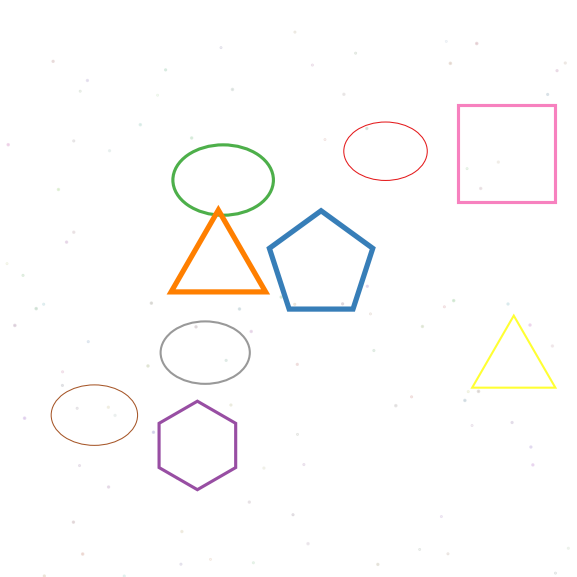[{"shape": "oval", "thickness": 0.5, "radius": 0.36, "center": [0.668, 0.737]}, {"shape": "pentagon", "thickness": 2.5, "radius": 0.47, "center": [0.556, 0.54]}, {"shape": "oval", "thickness": 1.5, "radius": 0.44, "center": [0.386, 0.687]}, {"shape": "hexagon", "thickness": 1.5, "radius": 0.38, "center": [0.342, 0.228]}, {"shape": "triangle", "thickness": 2.5, "radius": 0.47, "center": [0.378, 0.541]}, {"shape": "triangle", "thickness": 1, "radius": 0.42, "center": [0.89, 0.369]}, {"shape": "oval", "thickness": 0.5, "radius": 0.37, "center": [0.163, 0.28]}, {"shape": "square", "thickness": 1.5, "radius": 0.42, "center": [0.877, 0.733]}, {"shape": "oval", "thickness": 1, "radius": 0.39, "center": [0.355, 0.389]}]